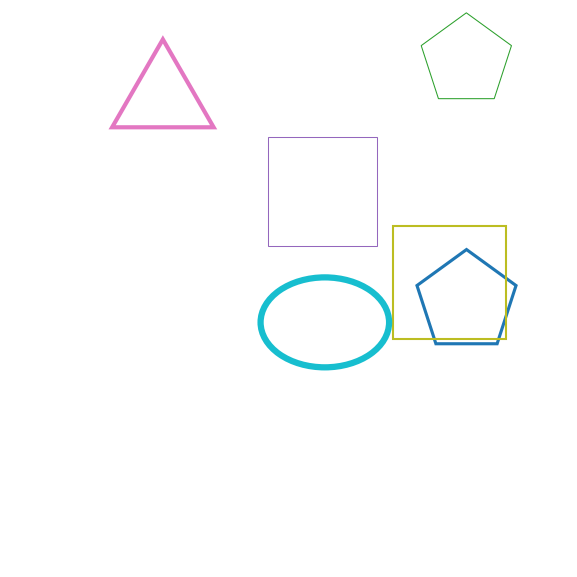[{"shape": "pentagon", "thickness": 1.5, "radius": 0.45, "center": [0.808, 0.477]}, {"shape": "pentagon", "thickness": 0.5, "radius": 0.41, "center": [0.808, 0.895]}, {"shape": "square", "thickness": 0.5, "radius": 0.47, "center": [0.558, 0.667]}, {"shape": "triangle", "thickness": 2, "radius": 0.51, "center": [0.282, 0.829]}, {"shape": "square", "thickness": 1, "radius": 0.49, "center": [0.778, 0.509]}, {"shape": "oval", "thickness": 3, "radius": 0.56, "center": [0.562, 0.441]}]